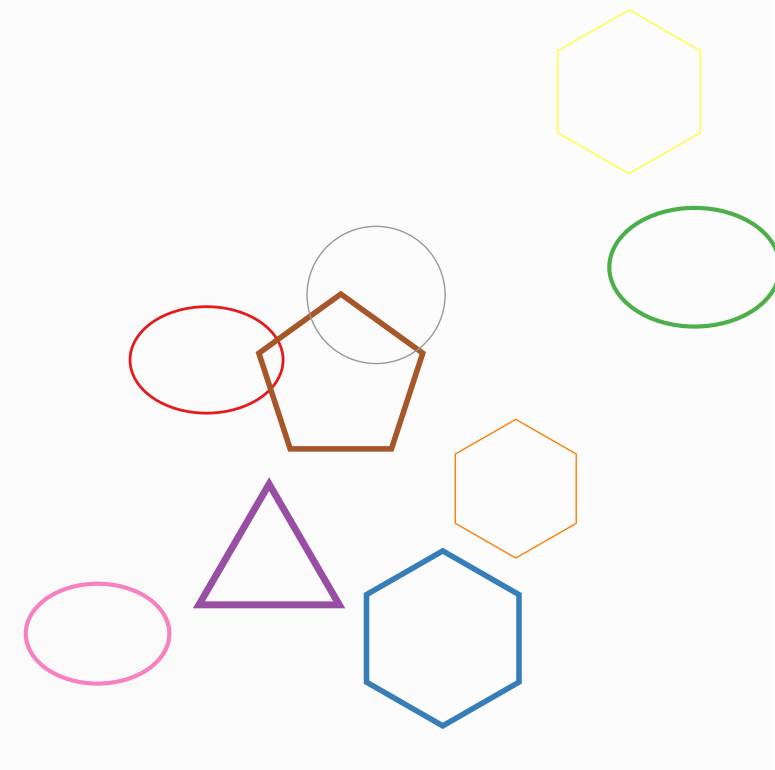[{"shape": "oval", "thickness": 1, "radius": 0.49, "center": [0.267, 0.533]}, {"shape": "hexagon", "thickness": 2, "radius": 0.57, "center": [0.571, 0.171]}, {"shape": "oval", "thickness": 1.5, "radius": 0.55, "center": [0.896, 0.653]}, {"shape": "triangle", "thickness": 2.5, "radius": 0.52, "center": [0.347, 0.267]}, {"shape": "hexagon", "thickness": 0.5, "radius": 0.45, "center": [0.666, 0.365]}, {"shape": "hexagon", "thickness": 0.5, "radius": 0.53, "center": [0.812, 0.881]}, {"shape": "pentagon", "thickness": 2, "radius": 0.56, "center": [0.44, 0.507]}, {"shape": "oval", "thickness": 1.5, "radius": 0.46, "center": [0.126, 0.177]}, {"shape": "circle", "thickness": 0.5, "radius": 0.45, "center": [0.485, 0.617]}]